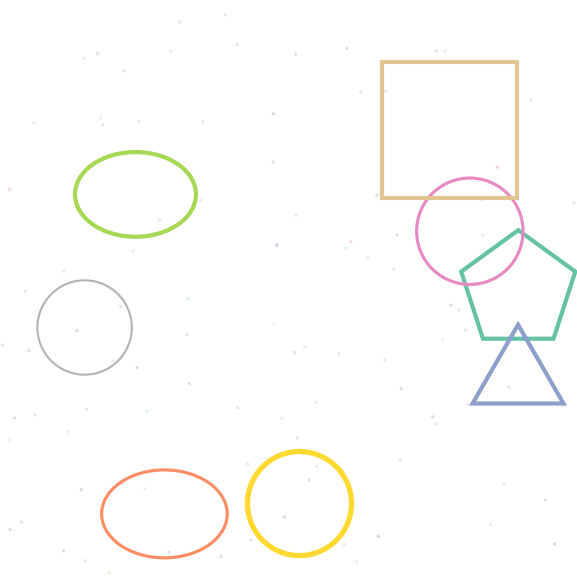[{"shape": "pentagon", "thickness": 2, "radius": 0.52, "center": [0.897, 0.497]}, {"shape": "oval", "thickness": 1.5, "radius": 0.54, "center": [0.285, 0.109]}, {"shape": "triangle", "thickness": 2, "radius": 0.45, "center": [0.897, 0.346]}, {"shape": "circle", "thickness": 1.5, "radius": 0.46, "center": [0.814, 0.599]}, {"shape": "oval", "thickness": 2, "radius": 0.52, "center": [0.235, 0.663]}, {"shape": "circle", "thickness": 2.5, "radius": 0.45, "center": [0.519, 0.127]}, {"shape": "square", "thickness": 2, "radius": 0.59, "center": [0.779, 0.774]}, {"shape": "circle", "thickness": 1, "radius": 0.41, "center": [0.147, 0.432]}]